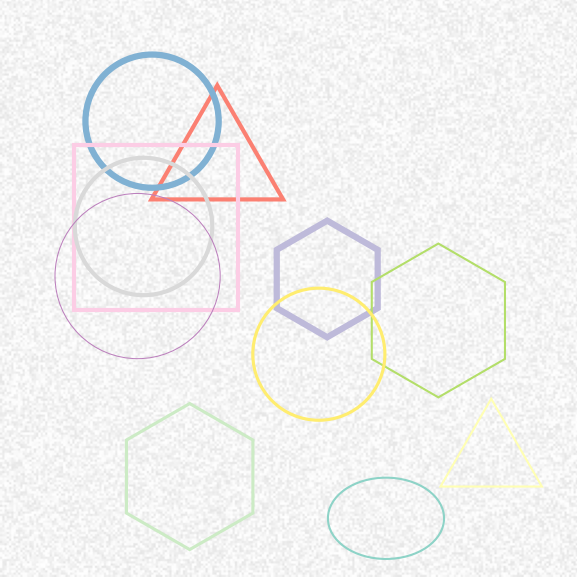[{"shape": "oval", "thickness": 1, "radius": 0.5, "center": [0.668, 0.102]}, {"shape": "triangle", "thickness": 1, "radius": 0.51, "center": [0.851, 0.207]}, {"shape": "hexagon", "thickness": 3, "radius": 0.5, "center": [0.567, 0.516]}, {"shape": "triangle", "thickness": 2, "radius": 0.66, "center": [0.376, 0.72]}, {"shape": "circle", "thickness": 3, "radius": 0.58, "center": [0.263, 0.789]}, {"shape": "hexagon", "thickness": 1, "radius": 0.67, "center": [0.759, 0.444]}, {"shape": "square", "thickness": 2, "radius": 0.71, "center": [0.27, 0.605]}, {"shape": "circle", "thickness": 2, "radius": 0.59, "center": [0.249, 0.607]}, {"shape": "circle", "thickness": 0.5, "radius": 0.72, "center": [0.238, 0.521]}, {"shape": "hexagon", "thickness": 1.5, "radius": 0.63, "center": [0.328, 0.174]}, {"shape": "circle", "thickness": 1.5, "radius": 0.57, "center": [0.552, 0.386]}]